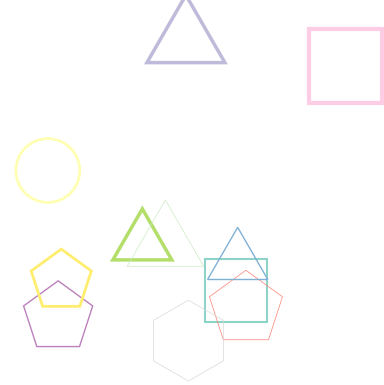[{"shape": "square", "thickness": 1.5, "radius": 0.41, "center": [0.613, 0.246]}, {"shape": "circle", "thickness": 2, "radius": 0.41, "center": [0.124, 0.557]}, {"shape": "triangle", "thickness": 2.5, "radius": 0.58, "center": [0.483, 0.896]}, {"shape": "pentagon", "thickness": 0.5, "radius": 0.5, "center": [0.639, 0.198]}, {"shape": "triangle", "thickness": 1, "radius": 0.45, "center": [0.617, 0.319]}, {"shape": "triangle", "thickness": 2.5, "radius": 0.44, "center": [0.37, 0.369]}, {"shape": "square", "thickness": 3, "radius": 0.48, "center": [0.897, 0.828]}, {"shape": "hexagon", "thickness": 0.5, "radius": 0.53, "center": [0.489, 0.115]}, {"shape": "pentagon", "thickness": 1, "radius": 0.47, "center": [0.151, 0.176]}, {"shape": "triangle", "thickness": 0.5, "radius": 0.57, "center": [0.43, 0.366]}, {"shape": "pentagon", "thickness": 2, "radius": 0.41, "center": [0.159, 0.271]}]